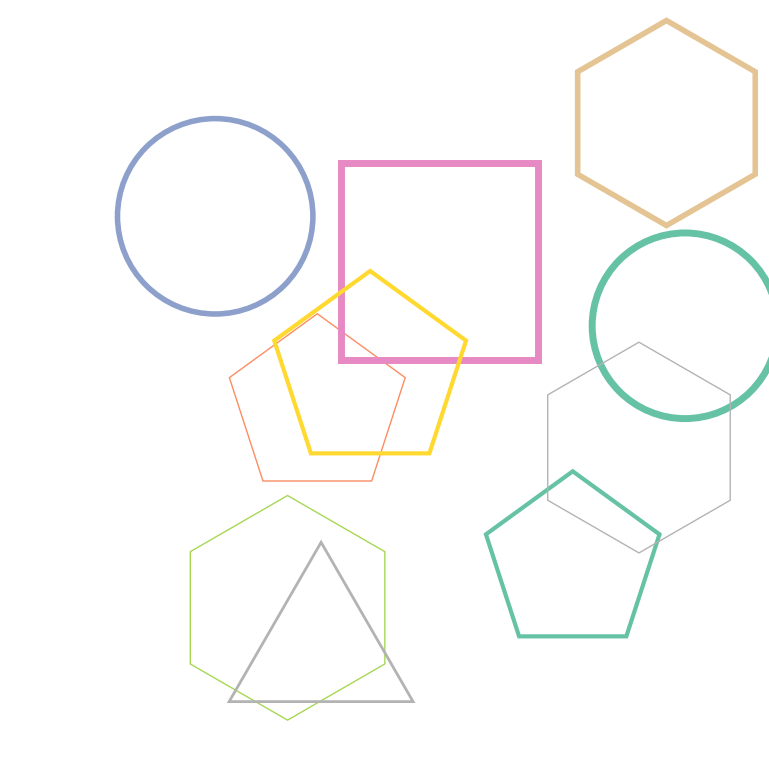[{"shape": "circle", "thickness": 2.5, "radius": 0.6, "center": [0.89, 0.577]}, {"shape": "pentagon", "thickness": 1.5, "radius": 0.59, "center": [0.744, 0.269]}, {"shape": "pentagon", "thickness": 0.5, "radius": 0.6, "center": [0.412, 0.472]}, {"shape": "circle", "thickness": 2, "radius": 0.63, "center": [0.279, 0.719]}, {"shape": "square", "thickness": 2.5, "radius": 0.64, "center": [0.571, 0.66]}, {"shape": "hexagon", "thickness": 0.5, "radius": 0.73, "center": [0.373, 0.211]}, {"shape": "pentagon", "thickness": 1.5, "radius": 0.65, "center": [0.481, 0.517]}, {"shape": "hexagon", "thickness": 2, "radius": 0.67, "center": [0.866, 0.84]}, {"shape": "triangle", "thickness": 1, "radius": 0.69, "center": [0.417, 0.158]}, {"shape": "hexagon", "thickness": 0.5, "radius": 0.68, "center": [0.83, 0.419]}]